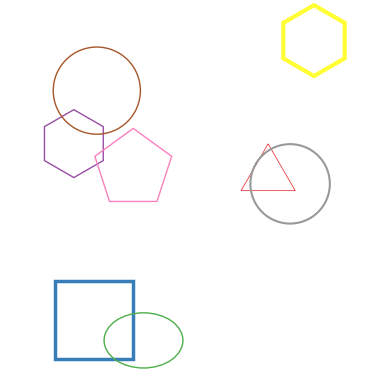[{"shape": "triangle", "thickness": 0.5, "radius": 0.41, "center": [0.696, 0.545]}, {"shape": "square", "thickness": 2.5, "radius": 0.51, "center": [0.244, 0.169]}, {"shape": "oval", "thickness": 1, "radius": 0.51, "center": [0.373, 0.116]}, {"shape": "hexagon", "thickness": 1, "radius": 0.44, "center": [0.192, 0.627]}, {"shape": "hexagon", "thickness": 3, "radius": 0.46, "center": [0.816, 0.894]}, {"shape": "circle", "thickness": 1, "radius": 0.57, "center": [0.251, 0.765]}, {"shape": "pentagon", "thickness": 1, "radius": 0.52, "center": [0.346, 0.562]}, {"shape": "circle", "thickness": 1.5, "radius": 0.52, "center": [0.754, 0.522]}]